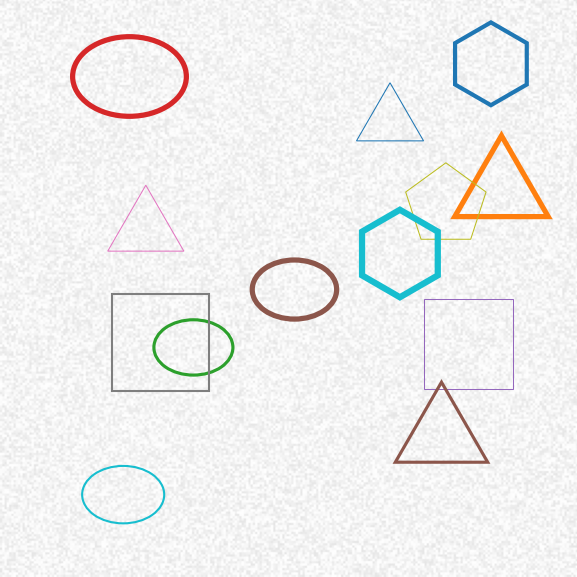[{"shape": "hexagon", "thickness": 2, "radius": 0.36, "center": [0.85, 0.889]}, {"shape": "triangle", "thickness": 0.5, "radius": 0.34, "center": [0.675, 0.789]}, {"shape": "triangle", "thickness": 2.5, "radius": 0.47, "center": [0.868, 0.671]}, {"shape": "oval", "thickness": 1.5, "radius": 0.34, "center": [0.335, 0.398]}, {"shape": "oval", "thickness": 2.5, "radius": 0.49, "center": [0.224, 0.867]}, {"shape": "square", "thickness": 0.5, "radius": 0.39, "center": [0.811, 0.403]}, {"shape": "oval", "thickness": 2.5, "radius": 0.37, "center": [0.51, 0.498]}, {"shape": "triangle", "thickness": 1.5, "radius": 0.46, "center": [0.765, 0.245]}, {"shape": "triangle", "thickness": 0.5, "radius": 0.38, "center": [0.252, 0.602]}, {"shape": "square", "thickness": 1, "radius": 0.42, "center": [0.278, 0.406]}, {"shape": "pentagon", "thickness": 0.5, "radius": 0.37, "center": [0.772, 0.644]}, {"shape": "oval", "thickness": 1, "radius": 0.36, "center": [0.213, 0.143]}, {"shape": "hexagon", "thickness": 3, "radius": 0.38, "center": [0.692, 0.56]}]